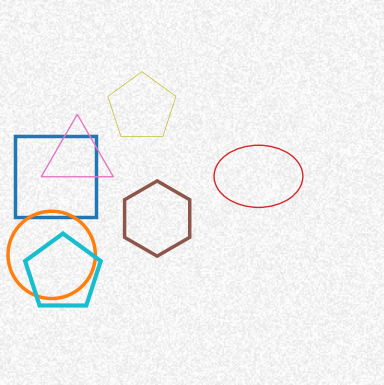[{"shape": "square", "thickness": 2.5, "radius": 0.53, "center": [0.143, 0.541]}, {"shape": "circle", "thickness": 2.5, "radius": 0.57, "center": [0.134, 0.338]}, {"shape": "oval", "thickness": 1, "radius": 0.58, "center": [0.671, 0.542]}, {"shape": "hexagon", "thickness": 2.5, "radius": 0.49, "center": [0.408, 0.432]}, {"shape": "triangle", "thickness": 1, "radius": 0.54, "center": [0.201, 0.595]}, {"shape": "pentagon", "thickness": 0.5, "radius": 0.46, "center": [0.369, 0.721]}, {"shape": "pentagon", "thickness": 3, "radius": 0.52, "center": [0.163, 0.29]}]